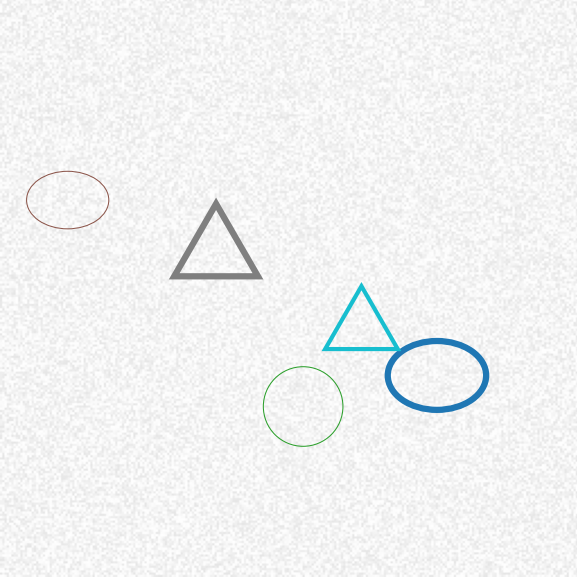[{"shape": "oval", "thickness": 3, "radius": 0.43, "center": [0.757, 0.349]}, {"shape": "circle", "thickness": 0.5, "radius": 0.34, "center": [0.525, 0.295]}, {"shape": "oval", "thickness": 0.5, "radius": 0.36, "center": [0.117, 0.653]}, {"shape": "triangle", "thickness": 3, "radius": 0.42, "center": [0.374, 0.563]}, {"shape": "triangle", "thickness": 2, "radius": 0.36, "center": [0.626, 0.431]}]